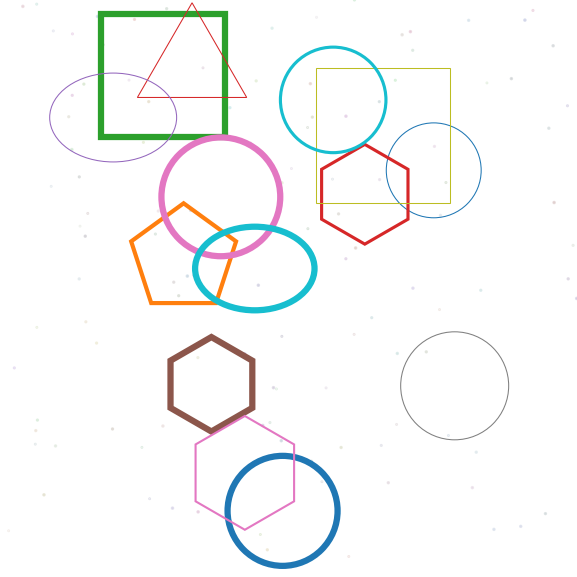[{"shape": "circle", "thickness": 3, "radius": 0.48, "center": [0.489, 0.115]}, {"shape": "circle", "thickness": 0.5, "radius": 0.41, "center": [0.751, 0.704]}, {"shape": "pentagon", "thickness": 2, "radius": 0.48, "center": [0.318, 0.552]}, {"shape": "square", "thickness": 3, "radius": 0.53, "center": [0.282, 0.868]}, {"shape": "triangle", "thickness": 0.5, "radius": 0.55, "center": [0.333, 0.885]}, {"shape": "hexagon", "thickness": 1.5, "radius": 0.43, "center": [0.632, 0.663]}, {"shape": "oval", "thickness": 0.5, "radius": 0.55, "center": [0.196, 0.796]}, {"shape": "hexagon", "thickness": 3, "radius": 0.41, "center": [0.366, 0.334]}, {"shape": "hexagon", "thickness": 1, "radius": 0.49, "center": [0.424, 0.18]}, {"shape": "circle", "thickness": 3, "radius": 0.51, "center": [0.382, 0.658]}, {"shape": "circle", "thickness": 0.5, "radius": 0.47, "center": [0.787, 0.331]}, {"shape": "square", "thickness": 0.5, "radius": 0.58, "center": [0.663, 0.764]}, {"shape": "oval", "thickness": 3, "radius": 0.52, "center": [0.441, 0.534]}, {"shape": "circle", "thickness": 1.5, "radius": 0.46, "center": [0.577, 0.826]}]